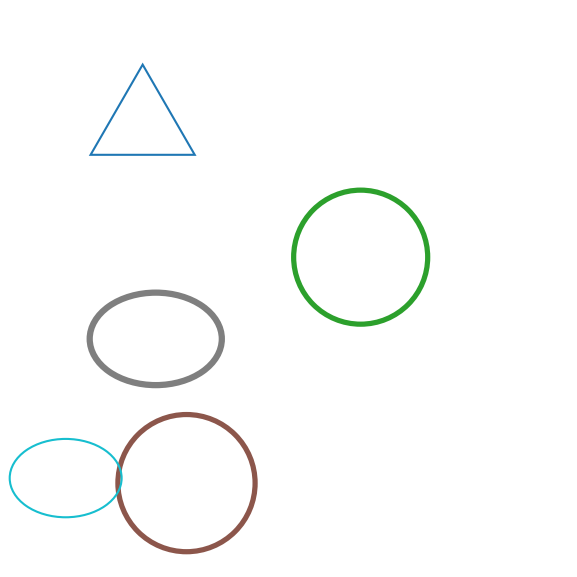[{"shape": "triangle", "thickness": 1, "radius": 0.52, "center": [0.247, 0.783]}, {"shape": "circle", "thickness": 2.5, "radius": 0.58, "center": [0.625, 0.554]}, {"shape": "circle", "thickness": 2.5, "radius": 0.59, "center": [0.323, 0.163]}, {"shape": "oval", "thickness": 3, "radius": 0.57, "center": [0.27, 0.412]}, {"shape": "oval", "thickness": 1, "radius": 0.48, "center": [0.114, 0.171]}]